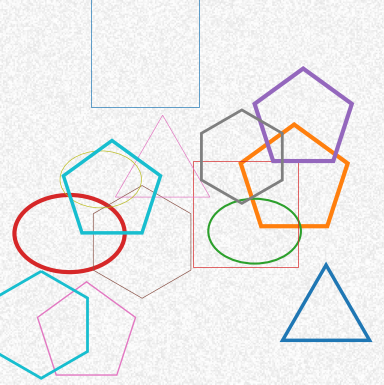[{"shape": "square", "thickness": 0.5, "radius": 0.7, "center": [0.378, 0.861]}, {"shape": "triangle", "thickness": 2.5, "radius": 0.65, "center": [0.847, 0.181]}, {"shape": "pentagon", "thickness": 3, "radius": 0.73, "center": [0.764, 0.531]}, {"shape": "oval", "thickness": 1.5, "radius": 0.6, "center": [0.661, 0.4]}, {"shape": "square", "thickness": 0.5, "radius": 0.68, "center": [0.638, 0.444]}, {"shape": "oval", "thickness": 3, "radius": 0.72, "center": [0.181, 0.393]}, {"shape": "pentagon", "thickness": 3, "radius": 0.66, "center": [0.788, 0.689]}, {"shape": "hexagon", "thickness": 0.5, "radius": 0.73, "center": [0.369, 0.372]}, {"shape": "triangle", "thickness": 0.5, "radius": 0.71, "center": [0.422, 0.559]}, {"shape": "pentagon", "thickness": 1, "radius": 0.67, "center": [0.225, 0.134]}, {"shape": "hexagon", "thickness": 2, "radius": 0.61, "center": [0.628, 0.593]}, {"shape": "oval", "thickness": 0.5, "radius": 0.53, "center": [0.262, 0.534]}, {"shape": "hexagon", "thickness": 2, "radius": 0.69, "center": [0.107, 0.156]}, {"shape": "pentagon", "thickness": 2.5, "radius": 0.66, "center": [0.291, 0.502]}]